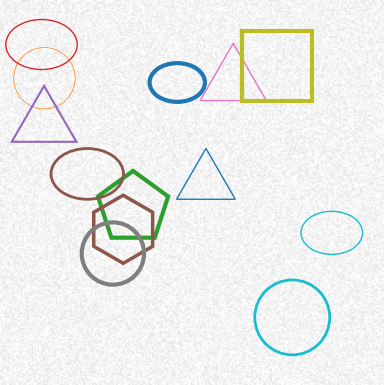[{"shape": "triangle", "thickness": 1, "radius": 0.44, "center": [0.535, 0.526]}, {"shape": "oval", "thickness": 3, "radius": 0.36, "center": [0.46, 0.786]}, {"shape": "circle", "thickness": 0.5, "radius": 0.4, "center": [0.115, 0.797]}, {"shape": "pentagon", "thickness": 3, "radius": 0.48, "center": [0.346, 0.46]}, {"shape": "oval", "thickness": 1, "radius": 0.46, "center": [0.108, 0.884]}, {"shape": "triangle", "thickness": 1.5, "radius": 0.48, "center": [0.114, 0.68]}, {"shape": "hexagon", "thickness": 2.5, "radius": 0.44, "center": [0.32, 0.404]}, {"shape": "oval", "thickness": 2, "radius": 0.47, "center": [0.227, 0.548]}, {"shape": "triangle", "thickness": 1, "radius": 0.5, "center": [0.606, 0.788]}, {"shape": "circle", "thickness": 3, "radius": 0.4, "center": [0.293, 0.341]}, {"shape": "square", "thickness": 3, "radius": 0.46, "center": [0.719, 0.829]}, {"shape": "oval", "thickness": 1, "radius": 0.4, "center": [0.862, 0.395]}, {"shape": "circle", "thickness": 2, "radius": 0.49, "center": [0.759, 0.176]}]